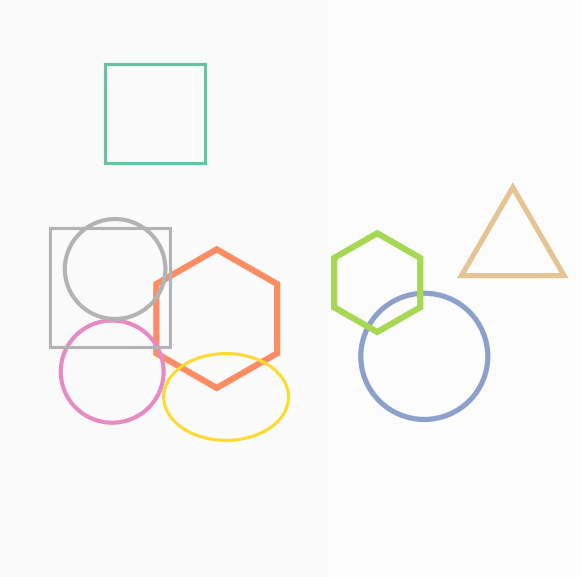[{"shape": "square", "thickness": 1.5, "radius": 0.43, "center": [0.267, 0.803]}, {"shape": "hexagon", "thickness": 3, "radius": 0.6, "center": [0.373, 0.447]}, {"shape": "circle", "thickness": 2.5, "radius": 0.55, "center": [0.73, 0.382]}, {"shape": "circle", "thickness": 2, "radius": 0.44, "center": [0.193, 0.356]}, {"shape": "hexagon", "thickness": 3, "radius": 0.43, "center": [0.649, 0.51]}, {"shape": "oval", "thickness": 1.5, "radius": 0.54, "center": [0.389, 0.312]}, {"shape": "triangle", "thickness": 2.5, "radius": 0.51, "center": [0.882, 0.573]}, {"shape": "circle", "thickness": 2, "radius": 0.43, "center": [0.198, 0.533]}, {"shape": "square", "thickness": 1.5, "radius": 0.51, "center": [0.189, 0.501]}]